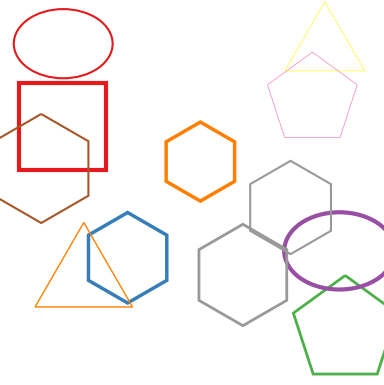[{"shape": "square", "thickness": 3, "radius": 0.56, "center": [0.162, 0.67]}, {"shape": "oval", "thickness": 1.5, "radius": 0.64, "center": [0.164, 0.887]}, {"shape": "hexagon", "thickness": 2.5, "radius": 0.59, "center": [0.331, 0.331]}, {"shape": "pentagon", "thickness": 2, "radius": 0.71, "center": [0.897, 0.143]}, {"shape": "oval", "thickness": 3, "radius": 0.72, "center": [0.882, 0.348]}, {"shape": "triangle", "thickness": 1, "radius": 0.73, "center": [0.218, 0.276]}, {"shape": "hexagon", "thickness": 2.5, "radius": 0.51, "center": [0.52, 0.58]}, {"shape": "triangle", "thickness": 0.5, "radius": 0.6, "center": [0.844, 0.876]}, {"shape": "hexagon", "thickness": 1.5, "radius": 0.71, "center": [0.107, 0.562]}, {"shape": "pentagon", "thickness": 0.5, "radius": 0.61, "center": [0.811, 0.742]}, {"shape": "hexagon", "thickness": 2, "radius": 0.66, "center": [0.631, 0.286]}, {"shape": "hexagon", "thickness": 1.5, "radius": 0.61, "center": [0.755, 0.461]}]